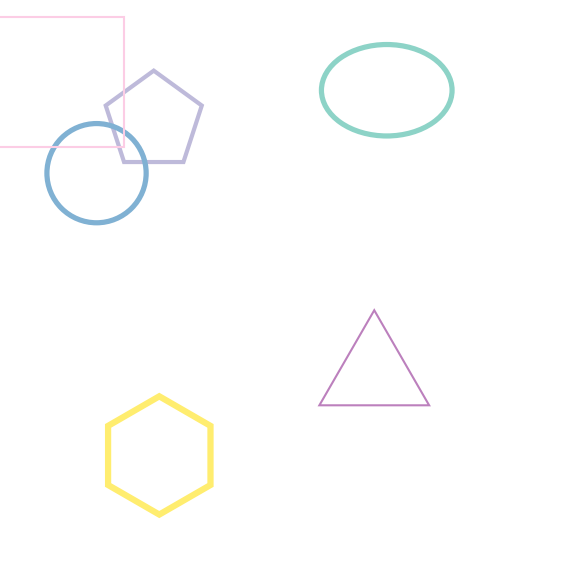[{"shape": "oval", "thickness": 2.5, "radius": 0.57, "center": [0.67, 0.843]}, {"shape": "pentagon", "thickness": 2, "radius": 0.44, "center": [0.266, 0.789]}, {"shape": "circle", "thickness": 2.5, "radius": 0.43, "center": [0.167, 0.699]}, {"shape": "square", "thickness": 1, "radius": 0.56, "center": [0.101, 0.857]}, {"shape": "triangle", "thickness": 1, "radius": 0.55, "center": [0.648, 0.352]}, {"shape": "hexagon", "thickness": 3, "radius": 0.51, "center": [0.276, 0.211]}]